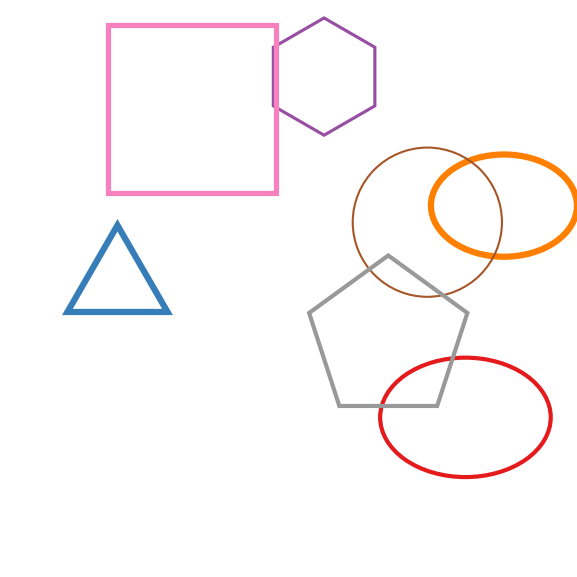[{"shape": "oval", "thickness": 2, "radius": 0.74, "center": [0.806, 0.276]}, {"shape": "triangle", "thickness": 3, "radius": 0.5, "center": [0.203, 0.509]}, {"shape": "hexagon", "thickness": 1.5, "radius": 0.51, "center": [0.561, 0.867]}, {"shape": "oval", "thickness": 3, "radius": 0.63, "center": [0.873, 0.643]}, {"shape": "circle", "thickness": 1, "radius": 0.65, "center": [0.74, 0.614]}, {"shape": "square", "thickness": 2.5, "radius": 0.73, "center": [0.332, 0.81]}, {"shape": "pentagon", "thickness": 2, "radius": 0.72, "center": [0.672, 0.413]}]